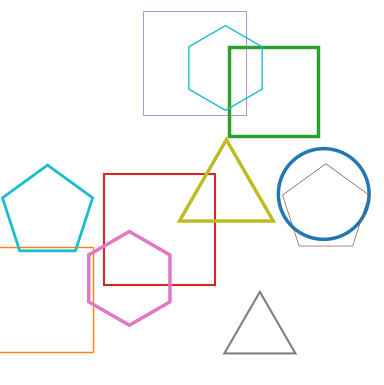[{"shape": "circle", "thickness": 2.5, "radius": 0.59, "center": [0.841, 0.496]}, {"shape": "square", "thickness": 1, "radius": 0.68, "center": [0.106, 0.221]}, {"shape": "square", "thickness": 2.5, "radius": 0.58, "center": [0.711, 0.762]}, {"shape": "square", "thickness": 1.5, "radius": 0.72, "center": [0.414, 0.404]}, {"shape": "square", "thickness": 0.5, "radius": 0.67, "center": [0.505, 0.836]}, {"shape": "pentagon", "thickness": 0.5, "radius": 0.59, "center": [0.846, 0.457]}, {"shape": "hexagon", "thickness": 2.5, "radius": 0.61, "center": [0.336, 0.277]}, {"shape": "triangle", "thickness": 1.5, "radius": 0.53, "center": [0.675, 0.135]}, {"shape": "triangle", "thickness": 2.5, "radius": 0.7, "center": [0.588, 0.496]}, {"shape": "hexagon", "thickness": 1, "radius": 0.55, "center": [0.586, 0.823]}, {"shape": "pentagon", "thickness": 2, "radius": 0.62, "center": [0.124, 0.448]}]